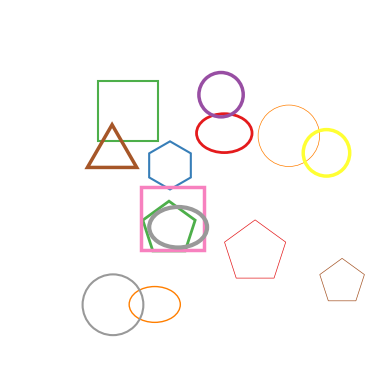[{"shape": "oval", "thickness": 2, "radius": 0.36, "center": [0.583, 0.654]}, {"shape": "pentagon", "thickness": 0.5, "radius": 0.42, "center": [0.663, 0.345]}, {"shape": "hexagon", "thickness": 1.5, "radius": 0.31, "center": [0.442, 0.57]}, {"shape": "square", "thickness": 1.5, "radius": 0.39, "center": [0.333, 0.711]}, {"shape": "pentagon", "thickness": 2, "radius": 0.36, "center": [0.439, 0.406]}, {"shape": "circle", "thickness": 2.5, "radius": 0.29, "center": [0.574, 0.754]}, {"shape": "circle", "thickness": 0.5, "radius": 0.4, "center": [0.75, 0.647]}, {"shape": "oval", "thickness": 1, "radius": 0.33, "center": [0.402, 0.209]}, {"shape": "circle", "thickness": 2.5, "radius": 0.3, "center": [0.848, 0.603]}, {"shape": "triangle", "thickness": 2.5, "radius": 0.37, "center": [0.291, 0.602]}, {"shape": "pentagon", "thickness": 0.5, "radius": 0.3, "center": [0.889, 0.268]}, {"shape": "square", "thickness": 2.5, "radius": 0.41, "center": [0.448, 0.433]}, {"shape": "oval", "thickness": 3, "radius": 0.38, "center": [0.463, 0.41]}, {"shape": "circle", "thickness": 1.5, "radius": 0.39, "center": [0.293, 0.208]}]